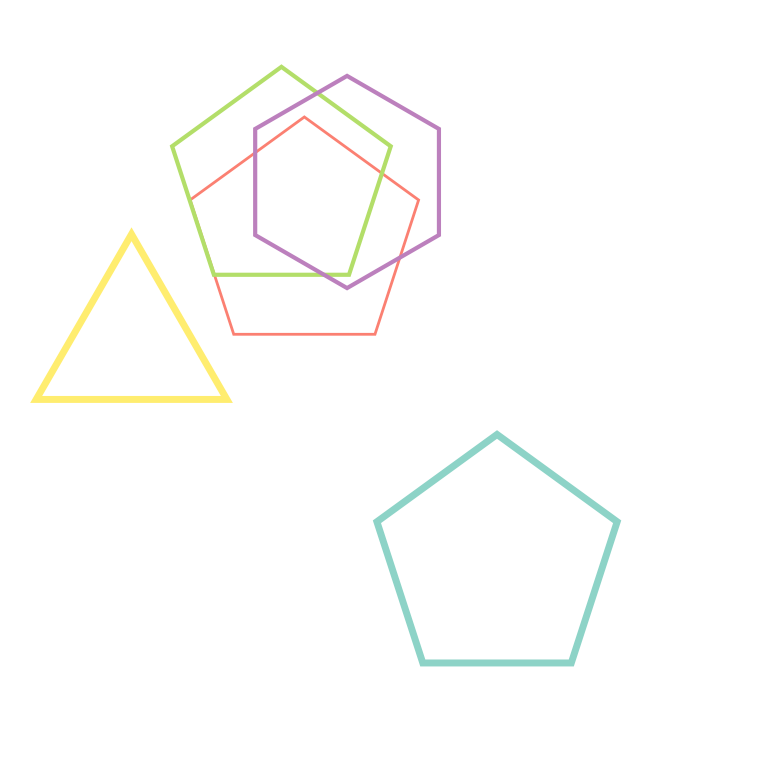[{"shape": "pentagon", "thickness": 2.5, "radius": 0.82, "center": [0.646, 0.272]}, {"shape": "pentagon", "thickness": 1, "radius": 0.78, "center": [0.395, 0.692]}, {"shape": "pentagon", "thickness": 1.5, "radius": 0.75, "center": [0.366, 0.764]}, {"shape": "hexagon", "thickness": 1.5, "radius": 0.69, "center": [0.451, 0.764]}, {"shape": "triangle", "thickness": 2.5, "radius": 0.72, "center": [0.171, 0.553]}]